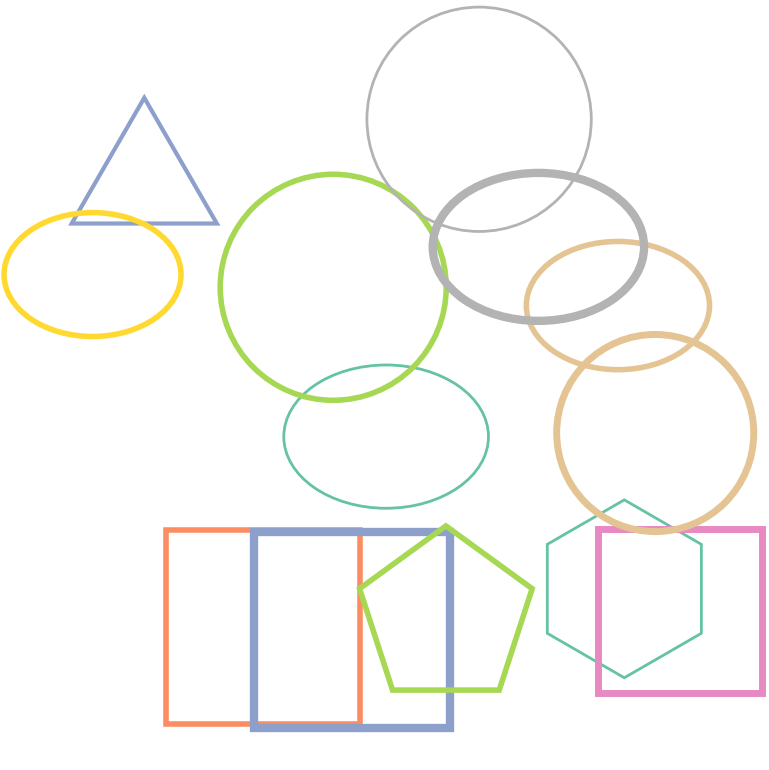[{"shape": "hexagon", "thickness": 1, "radius": 0.58, "center": [0.811, 0.235]}, {"shape": "oval", "thickness": 1, "radius": 0.66, "center": [0.501, 0.433]}, {"shape": "square", "thickness": 2, "radius": 0.63, "center": [0.342, 0.186]}, {"shape": "triangle", "thickness": 1.5, "radius": 0.54, "center": [0.187, 0.764]}, {"shape": "square", "thickness": 3, "radius": 0.64, "center": [0.458, 0.181]}, {"shape": "square", "thickness": 2.5, "radius": 0.53, "center": [0.883, 0.206]}, {"shape": "circle", "thickness": 2, "radius": 0.73, "center": [0.433, 0.627]}, {"shape": "pentagon", "thickness": 2, "radius": 0.59, "center": [0.579, 0.199]}, {"shape": "oval", "thickness": 2, "radius": 0.57, "center": [0.12, 0.643]}, {"shape": "oval", "thickness": 2, "radius": 0.59, "center": [0.803, 0.603]}, {"shape": "circle", "thickness": 2.5, "radius": 0.64, "center": [0.851, 0.438]}, {"shape": "circle", "thickness": 1, "radius": 0.73, "center": [0.622, 0.845]}, {"shape": "oval", "thickness": 3, "radius": 0.69, "center": [0.699, 0.679]}]